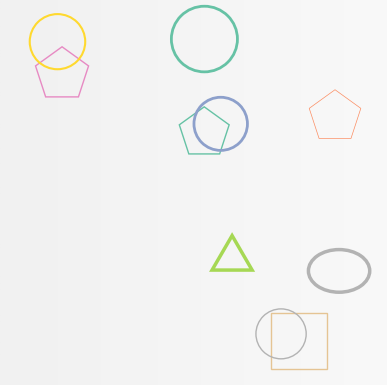[{"shape": "pentagon", "thickness": 1, "radius": 0.34, "center": [0.527, 0.655]}, {"shape": "circle", "thickness": 2, "radius": 0.43, "center": [0.527, 0.899]}, {"shape": "pentagon", "thickness": 0.5, "radius": 0.35, "center": [0.865, 0.697]}, {"shape": "circle", "thickness": 2, "radius": 0.34, "center": [0.57, 0.678]}, {"shape": "pentagon", "thickness": 1, "radius": 0.36, "center": [0.16, 0.807]}, {"shape": "triangle", "thickness": 2.5, "radius": 0.3, "center": [0.599, 0.328]}, {"shape": "circle", "thickness": 1.5, "radius": 0.36, "center": [0.148, 0.892]}, {"shape": "square", "thickness": 1, "radius": 0.36, "center": [0.772, 0.115]}, {"shape": "circle", "thickness": 1, "radius": 0.32, "center": [0.725, 0.133]}, {"shape": "oval", "thickness": 2.5, "radius": 0.4, "center": [0.875, 0.296]}]